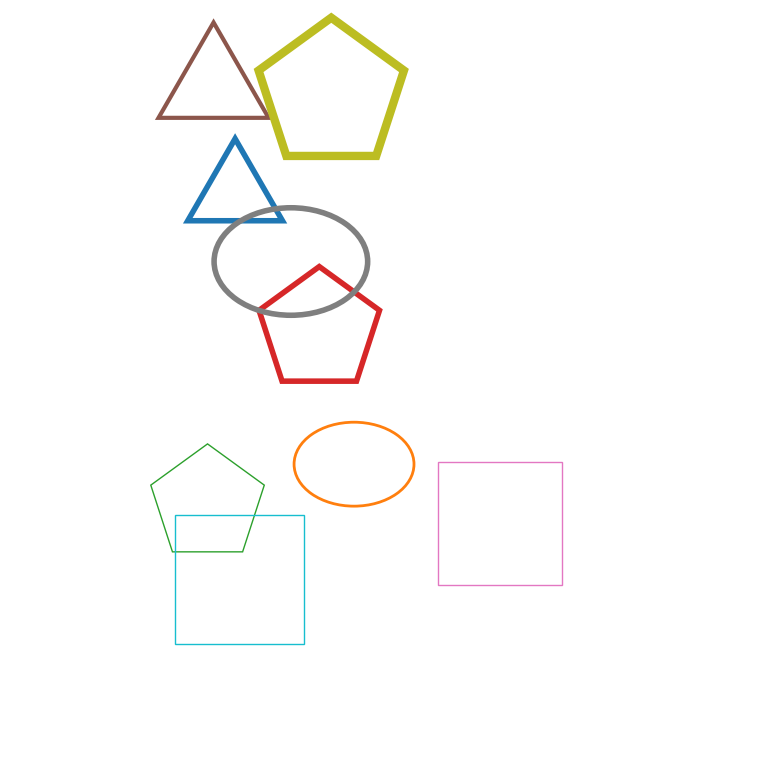[{"shape": "triangle", "thickness": 2, "radius": 0.35, "center": [0.305, 0.749]}, {"shape": "oval", "thickness": 1, "radius": 0.39, "center": [0.46, 0.397]}, {"shape": "pentagon", "thickness": 0.5, "radius": 0.39, "center": [0.27, 0.346]}, {"shape": "pentagon", "thickness": 2, "radius": 0.41, "center": [0.415, 0.572]}, {"shape": "triangle", "thickness": 1.5, "radius": 0.41, "center": [0.277, 0.888]}, {"shape": "square", "thickness": 0.5, "radius": 0.4, "center": [0.649, 0.32]}, {"shape": "oval", "thickness": 2, "radius": 0.5, "center": [0.378, 0.66]}, {"shape": "pentagon", "thickness": 3, "radius": 0.5, "center": [0.43, 0.878]}, {"shape": "square", "thickness": 0.5, "radius": 0.42, "center": [0.311, 0.247]}]